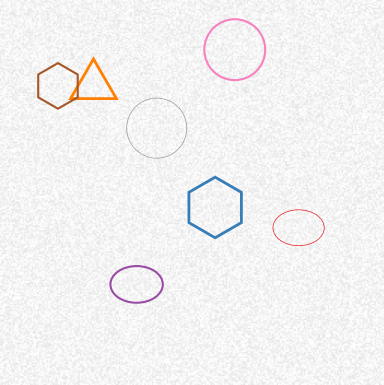[{"shape": "oval", "thickness": 0.5, "radius": 0.33, "center": [0.776, 0.408]}, {"shape": "hexagon", "thickness": 2, "radius": 0.39, "center": [0.559, 0.461]}, {"shape": "oval", "thickness": 1.5, "radius": 0.34, "center": [0.355, 0.261]}, {"shape": "triangle", "thickness": 2, "radius": 0.34, "center": [0.243, 0.778]}, {"shape": "hexagon", "thickness": 1.5, "radius": 0.3, "center": [0.151, 0.777]}, {"shape": "circle", "thickness": 1.5, "radius": 0.4, "center": [0.61, 0.871]}, {"shape": "circle", "thickness": 0.5, "radius": 0.39, "center": [0.407, 0.667]}]